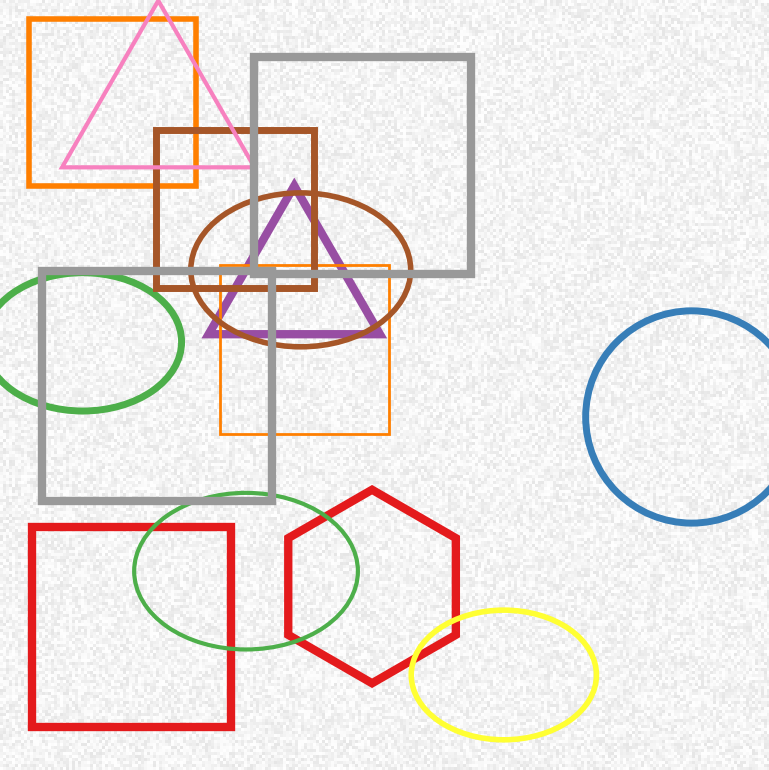[{"shape": "hexagon", "thickness": 3, "radius": 0.63, "center": [0.483, 0.238]}, {"shape": "square", "thickness": 3, "radius": 0.65, "center": [0.17, 0.186]}, {"shape": "circle", "thickness": 2.5, "radius": 0.69, "center": [0.898, 0.458]}, {"shape": "oval", "thickness": 2.5, "radius": 0.64, "center": [0.108, 0.556]}, {"shape": "oval", "thickness": 1.5, "radius": 0.73, "center": [0.32, 0.258]}, {"shape": "triangle", "thickness": 3, "radius": 0.64, "center": [0.382, 0.63]}, {"shape": "square", "thickness": 1, "radius": 0.55, "center": [0.395, 0.546]}, {"shape": "square", "thickness": 2, "radius": 0.54, "center": [0.146, 0.867]}, {"shape": "oval", "thickness": 2, "radius": 0.6, "center": [0.654, 0.123]}, {"shape": "square", "thickness": 2.5, "radius": 0.51, "center": [0.305, 0.729]}, {"shape": "oval", "thickness": 2, "radius": 0.71, "center": [0.391, 0.65]}, {"shape": "triangle", "thickness": 1.5, "radius": 0.72, "center": [0.206, 0.855]}, {"shape": "square", "thickness": 3, "radius": 0.7, "center": [0.471, 0.785]}, {"shape": "square", "thickness": 3, "radius": 0.75, "center": [0.204, 0.499]}]